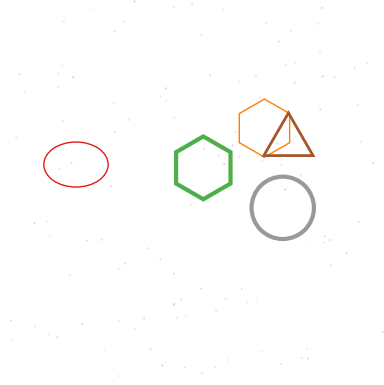[{"shape": "oval", "thickness": 1, "radius": 0.42, "center": [0.197, 0.573]}, {"shape": "hexagon", "thickness": 3, "radius": 0.41, "center": [0.528, 0.564]}, {"shape": "hexagon", "thickness": 1, "radius": 0.38, "center": [0.687, 0.667]}, {"shape": "triangle", "thickness": 2, "radius": 0.37, "center": [0.749, 0.633]}, {"shape": "circle", "thickness": 3, "radius": 0.41, "center": [0.734, 0.46]}]